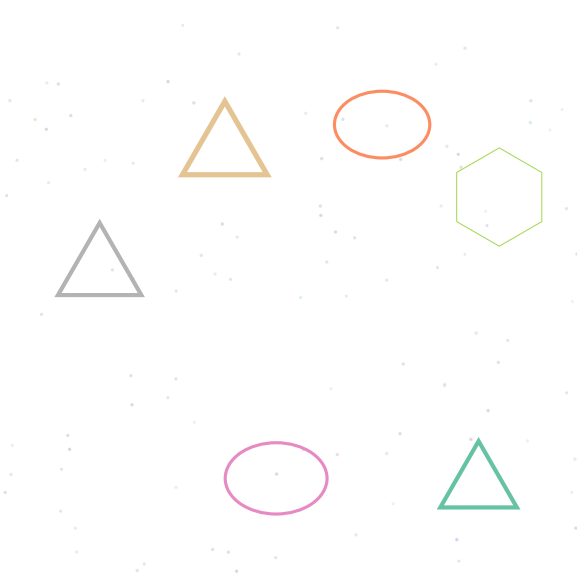[{"shape": "triangle", "thickness": 2, "radius": 0.38, "center": [0.829, 0.159]}, {"shape": "oval", "thickness": 1.5, "radius": 0.41, "center": [0.662, 0.783]}, {"shape": "oval", "thickness": 1.5, "radius": 0.44, "center": [0.478, 0.171]}, {"shape": "hexagon", "thickness": 0.5, "radius": 0.43, "center": [0.865, 0.658]}, {"shape": "triangle", "thickness": 2.5, "radius": 0.42, "center": [0.389, 0.739]}, {"shape": "triangle", "thickness": 2, "radius": 0.42, "center": [0.173, 0.53]}]